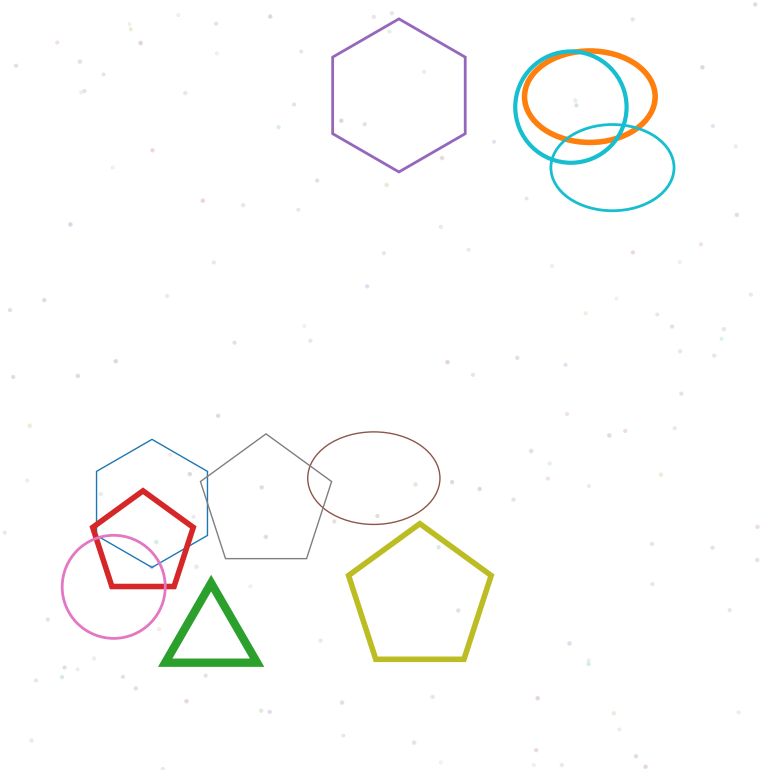[{"shape": "hexagon", "thickness": 0.5, "radius": 0.42, "center": [0.197, 0.346]}, {"shape": "oval", "thickness": 2, "radius": 0.42, "center": [0.766, 0.874]}, {"shape": "triangle", "thickness": 3, "radius": 0.34, "center": [0.274, 0.174]}, {"shape": "pentagon", "thickness": 2, "radius": 0.34, "center": [0.186, 0.294]}, {"shape": "hexagon", "thickness": 1, "radius": 0.5, "center": [0.518, 0.876]}, {"shape": "oval", "thickness": 0.5, "radius": 0.43, "center": [0.486, 0.379]}, {"shape": "circle", "thickness": 1, "radius": 0.33, "center": [0.148, 0.238]}, {"shape": "pentagon", "thickness": 0.5, "radius": 0.45, "center": [0.345, 0.347]}, {"shape": "pentagon", "thickness": 2, "radius": 0.49, "center": [0.545, 0.223]}, {"shape": "oval", "thickness": 1, "radius": 0.4, "center": [0.795, 0.782]}, {"shape": "circle", "thickness": 1.5, "radius": 0.36, "center": [0.741, 0.861]}]